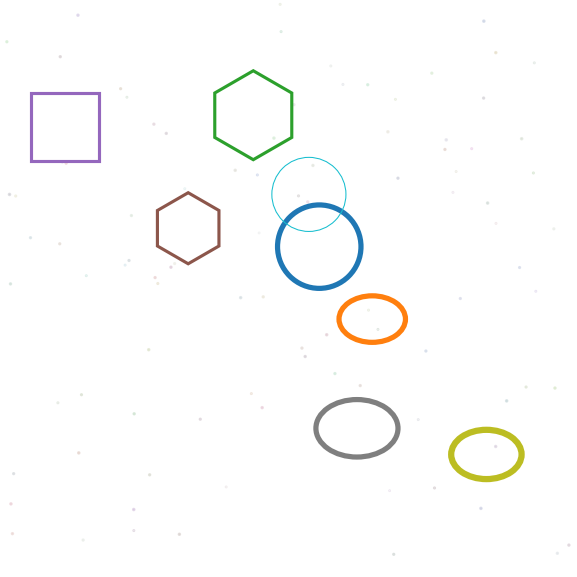[{"shape": "circle", "thickness": 2.5, "radius": 0.36, "center": [0.553, 0.572]}, {"shape": "oval", "thickness": 2.5, "radius": 0.29, "center": [0.645, 0.447]}, {"shape": "hexagon", "thickness": 1.5, "radius": 0.38, "center": [0.439, 0.8]}, {"shape": "square", "thickness": 1.5, "radius": 0.29, "center": [0.113, 0.779]}, {"shape": "hexagon", "thickness": 1.5, "radius": 0.31, "center": [0.326, 0.604]}, {"shape": "oval", "thickness": 2.5, "radius": 0.36, "center": [0.618, 0.257]}, {"shape": "oval", "thickness": 3, "radius": 0.3, "center": [0.842, 0.212]}, {"shape": "circle", "thickness": 0.5, "radius": 0.32, "center": [0.535, 0.663]}]